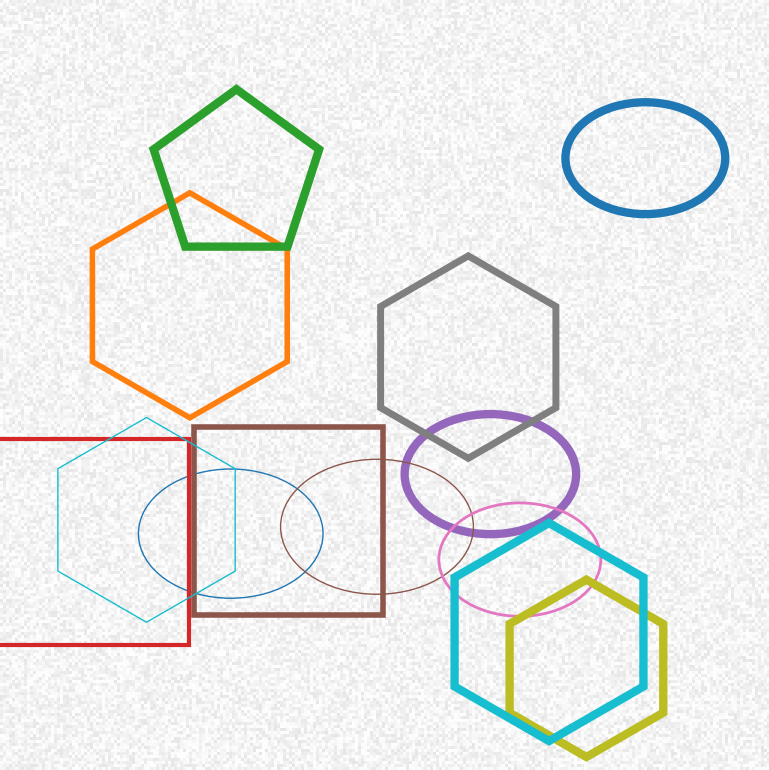[{"shape": "oval", "thickness": 3, "radius": 0.52, "center": [0.838, 0.795]}, {"shape": "oval", "thickness": 0.5, "radius": 0.6, "center": [0.3, 0.307]}, {"shape": "hexagon", "thickness": 2, "radius": 0.73, "center": [0.247, 0.603]}, {"shape": "pentagon", "thickness": 3, "radius": 0.56, "center": [0.307, 0.771]}, {"shape": "square", "thickness": 1.5, "radius": 0.67, "center": [0.111, 0.296]}, {"shape": "oval", "thickness": 3, "radius": 0.56, "center": [0.637, 0.384]}, {"shape": "oval", "thickness": 0.5, "radius": 0.63, "center": [0.49, 0.316]}, {"shape": "square", "thickness": 2, "radius": 0.61, "center": [0.375, 0.323]}, {"shape": "oval", "thickness": 1, "radius": 0.53, "center": [0.675, 0.273]}, {"shape": "hexagon", "thickness": 2.5, "radius": 0.66, "center": [0.608, 0.536]}, {"shape": "hexagon", "thickness": 3, "radius": 0.58, "center": [0.762, 0.132]}, {"shape": "hexagon", "thickness": 0.5, "radius": 0.66, "center": [0.19, 0.325]}, {"shape": "hexagon", "thickness": 3, "radius": 0.71, "center": [0.713, 0.179]}]